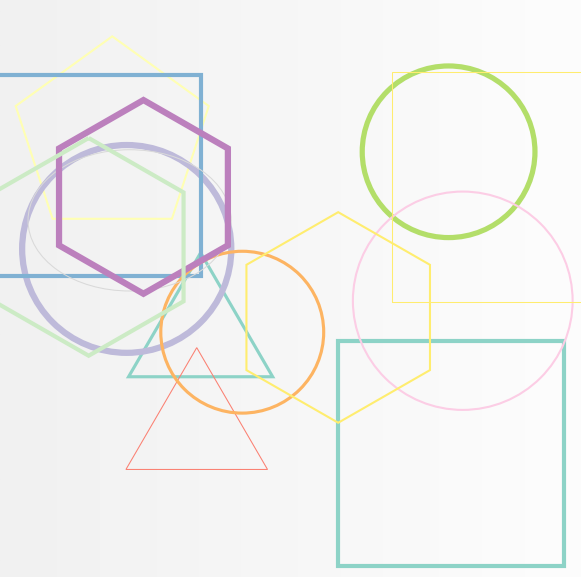[{"shape": "triangle", "thickness": 1.5, "radius": 0.72, "center": [0.345, 0.418]}, {"shape": "square", "thickness": 2, "radius": 0.97, "center": [0.776, 0.214]}, {"shape": "pentagon", "thickness": 1, "radius": 0.87, "center": [0.193, 0.762]}, {"shape": "circle", "thickness": 3, "radius": 0.9, "center": [0.218, 0.568]}, {"shape": "triangle", "thickness": 0.5, "radius": 0.7, "center": [0.338, 0.257]}, {"shape": "square", "thickness": 2, "radius": 0.87, "center": [0.172, 0.696]}, {"shape": "circle", "thickness": 1.5, "radius": 0.7, "center": [0.417, 0.424]}, {"shape": "circle", "thickness": 2.5, "radius": 0.74, "center": [0.772, 0.736]}, {"shape": "circle", "thickness": 1, "radius": 0.95, "center": [0.796, 0.478]}, {"shape": "oval", "thickness": 0.5, "radius": 0.87, "center": [0.223, 0.618]}, {"shape": "hexagon", "thickness": 3, "radius": 0.84, "center": [0.247, 0.658]}, {"shape": "hexagon", "thickness": 2, "radius": 0.94, "center": [0.153, 0.572]}, {"shape": "square", "thickness": 0.5, "radius": 0.99, "center": [0.874, 0.675]}, {"shape": "hexagon", "thickness": 1, "radius": 0.91, "center": [0.582, 0.449]}]